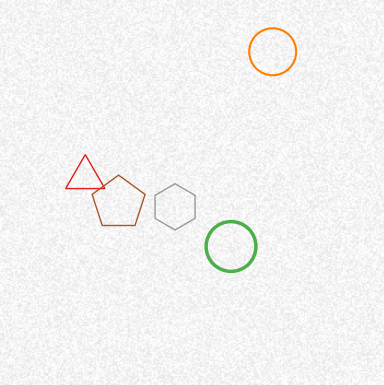[{"shape": "triangle", "thickness": 1, "radius": 0.29, "center": [0.221, 0.54]}, {"shape": "circle", "thickness": 2.5, "radius": 0.32, "center": [0.6, 0.36]}, {"shape": "circle", "thickness": 1.5, "radius": 0.3, "center": [0.708, 0.866]}, {"shape": "pentagon", "thickness": 1, "radius": 0.36, "center": [0.308, 0.473]}, {"shape": "hexagon", "thickness": 1, "radius": 0.3, "center": [0.455, 0.463]}]